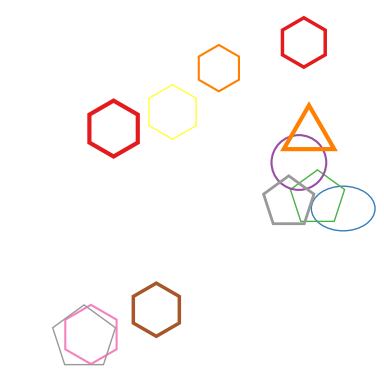[{"shape": "hexagon", "thickness": 3, "radius": 0.36, "center": [0.295, 0.666]}, {"shape": "hexagon", "thickness": 2.5, "radius": 0.32, "center": [0.789, 0.89]}, {"shape": "oval", "thickness": 1, "radius": 0.41, "center": [0.891, 0.458]}, {"shape": "pentagon", "thickness": 1, "radius": 0.37, "center": [0.825, 0.485]}, {"shape": "circle", "thickness": 1.5, "radius": 0.36, "center": [0.776, 0.578]}, {"shape": "triangle", "thickness": 3, "radius": 0.38, "center": [0.803, 0.651]}, {"shape": "hexagon", "thickness": 1.5, "radius": 0.3, "center": [0.568, 0.823]}, {"shape": "hexagon", "thickness": 1, "radius": 0.35, "center": [0.448, 0.709]}, {"shape": "hexagon", "thickness": 2.5, "radius": 0.35, "center": [0.406, 0.196]}, {"shape": "hexagon", "thickness": 1.5, "radius": 0.38, "center": [0.236, 0.131]}, {"shape": "pentagon", "thickness": 2, "radius": 0.34, "center": [0.75, 0.475]}, {"shape": "pentagon", "thickness": 1, "radius": 0.43, "center": [0.218, 0.122]}]